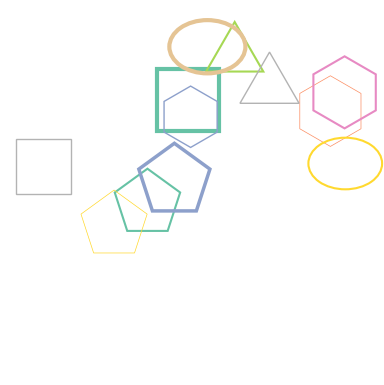[{"shape": "pentagon", "thickness": 1.5, "radius": 0.45, "center": [0.383, 0.472]}, {"shape": "square", "thickness": 3, "radius": 0.4, "center": [0.489, 0.74]}, {"shape": "hexagon", "thickness": 0.5, "radius": 0.46, "center": [0.858, 0.711]}, {"shape": "hexagon", "thickness": 1, "radius": 0.4, "center": [0.495, 0.697]}, {"shape": "pentagon", "thickness": 2.5, "radius": 0.49, "center": [0.453, 0.531]}, {"shape": "hexagon", "thickness": 1.5, "radius": 0.47, "center": [0.895, 0.76]}, {"shape": "triangle", "thickness": 1.5, "radius": 0.43, "center": [0.61, 0.857]}, {"shape": "pentagon", "thickness": 0.5, "radius": 0.45, "center": [0.296, 0.416]}, {"shape": "oval", "thickness": 1.5, "radius": 0.48, "center": [0.897, 0.575]}, {"shape": "oval", "thickness": 3, "radius": 0.49, "center": [0.539, 0.879]}, {"shape": "square", "thickness": 1, "radius": 0.36, "center": [0.114, 0.568]}, {"shape": "triangle", "thickness": 1, "radius": 0.44, "center": [0.7, 0.776]}]